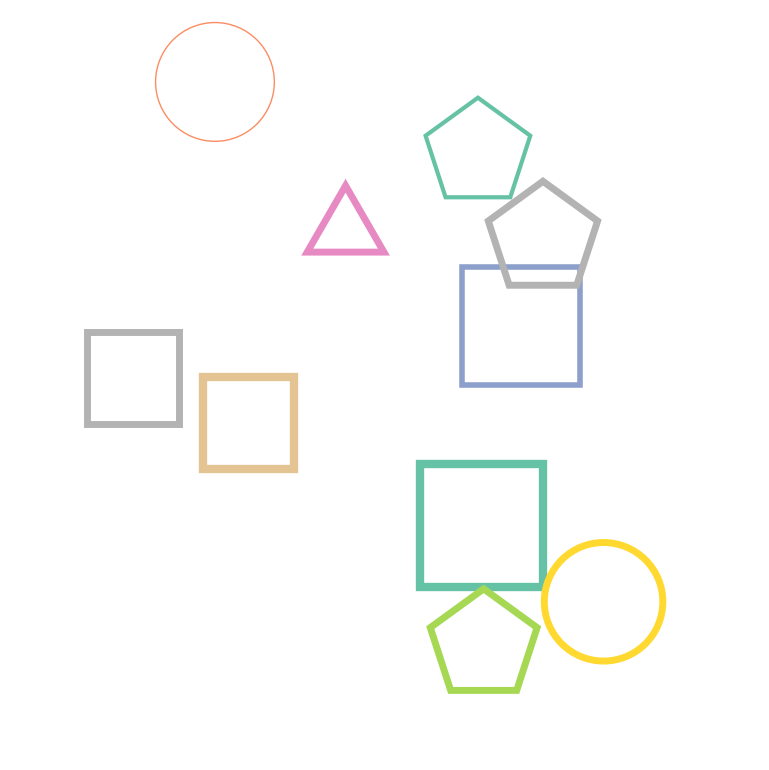[{"shape": "square", "thickness": 3, "radius": 0.4, "center": [0.625, 0.318]}, {"shape": "pentagon", "thickness": 1.5, "radius": 0.36, "center": [0.621, 0.802]}, {"shape": "circle", "thickness": 0.5, "radius": 0.39, "center": [0.279, 0.894]}, {"shape": "square", "thickness": 2, "radius": 0.38, "center": [0.676, 0.577]}, {"shape": "triangle", "thickness": 2.5, "radius": 0.29, "center": [0.449, 0.701]}, {"shape": "pentagon", "thickness": 2.5, "radius": 0.36, "center": [0.628, 0.162]}, {"shape": "circle", "thickness": 2.5, "radius": 0.38, "center": [0.784, 0.218]}, {"shape": "square", "thickness": 3, "radius": 0.3, "center": [0.323, 0.45]}, {"shape": "pentagon", "thickness": 2.5, "radius": 0.37, "center": [0.705, 0.69]}, {"shape": "square", "thickness": 2.5, "radius": 0.3, "center": [0.173, 0.509]}]